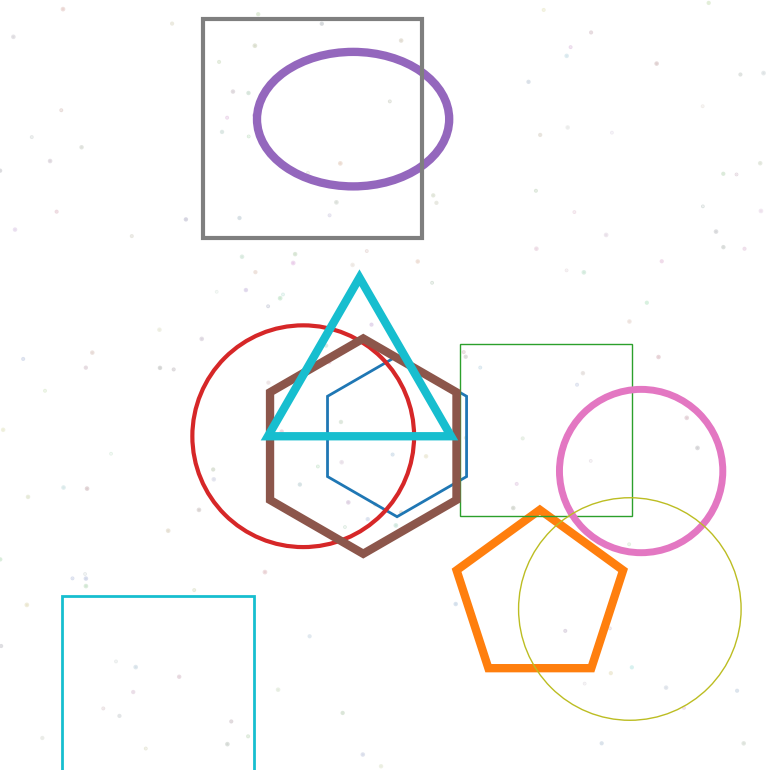[{"shape": "hexagon", "thickness": 1, "radius": 0.52, "center": [0.516, 0.433]}, {"shape": "pentagon", "thickness": 3, "radius": 0.57, "center": [0.701, 0.224]}, {"shape": "square", "thickness": 0.5, "radius": 0.56, "center": [0.709, 0.442]}, {"shape": "circle", "thickness": 1.5, "radius": 0.72, "center": [0.394, 0.433]}, {"shape": "oval", "thickness": 3, "radius": 0.62, "center": [0.459, 0.845]}, {"shape": "hexagon", "thickness": 3, "radius": 0.7, "center": [0.472, 0.421]}, {"shape": "circle", "thickness": 2.5, "radius": 0.53, "center": [0.833, 0.388]}, {"shape": "square", "thickness": 1.5, "radius": 0.71, "center": [0.406, 0.833]}, {"shape": "circle", "thickness": 0.5, "radius": 0.72, "center": [0.818, 0.209]}, {"shape": "triangle", "thickness": 3, "radius": 0.69, "center": [0.467, 0.502]}, {"shape": "square", "thickness": 1, "radius": 0.62, "center": [0.206, 0.101]}]